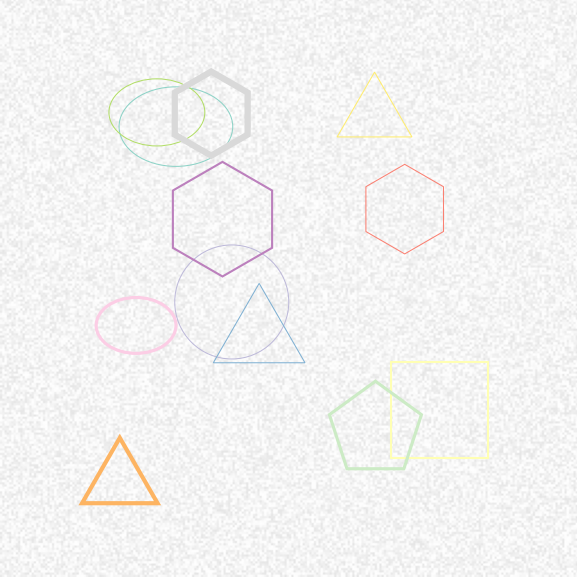[{"shape": "oval", "thickness": 0.5, "radius": 0.49, "center": [0.305, 0.78]}, {"shape": "square", "thickness": 1, "radius": 0.42, "center": [0.761, 0.289]}, {"shape": "circle", "thickness": 0.5, "radius": 0.49, "center": [0.401, 0.476]}, {"shape": "hexagon", "thickness": 0.5, "radius": 0.39, "center": [0.701, 0.637]}, {"shape": "triangle", "thickness": 0.5, "radius": 0.46, "center": [0.449, 0.417]}, {"shape": "triangle", "thickness": 2, "radius": 0.38, "center": [0.207, 0.166]}, {"shape": "oval", "thickness": 0.5, "radius": 0.42, "center": [0.272, 0.805]}, {"shape": "oval", "thickness": 1.5, "radius": 0.35, "center": [0.236, 0.436]}, {"shape": "hexagon", "thickness": 3, "radius": 0.36, "center": [0.366, 0.802]}, {"shape": "hexagon", "thickness": 1, "radius": 0.5, "center": [0.385, 0.62]}, {"shape": "pentagon", "thickness": 1.5, "radius": 0.42, "center": [0.65, 0.255]}, {"shape": "triangle", "thickness": 0.5, "radius": 0.37, "center": [0.649, 0.799]}]